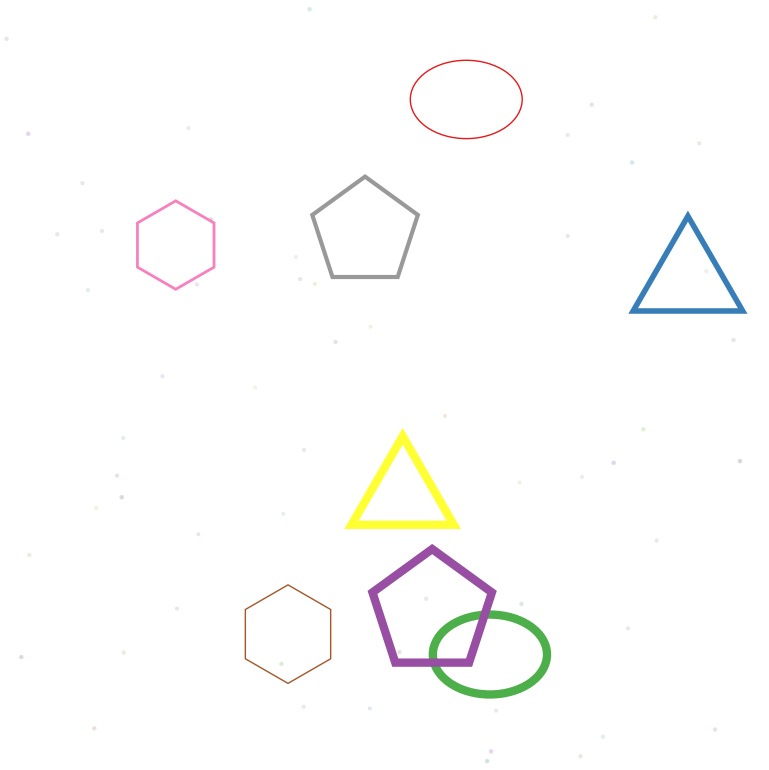[{"shape": "oval", "thickness": 0.5, "radius": 0.36, "center": [0.606, 0.871]}, {"shape": "triangle", "thickness": 2, "radius": 0.41, "center": [0.893, 0.637]}, {"shape": "oval", "thickness": 3, "radius": 0.37, "center": [0.636, 0.15]}, {"shape": "pentagon", "thickness": 3, "radius": 0.41, "center": [0.561, 0.205]}, {"shape": "triangle", "thickness": 3, "radius": 0.38, "center": [0.523, 0.357]}, {"shape": "hexagon", "thickness": 0.5, "radius": 0.32, "center": [0.374, 0.176]}, {"shape": "hexagon", "thickness": 1, "radius": 0.29, "center": [0.228, 0.682]}, {"shape": "pentagon", "thickness": 1.5, "radius": 0.36, "center": [0.474, 0.699]}]